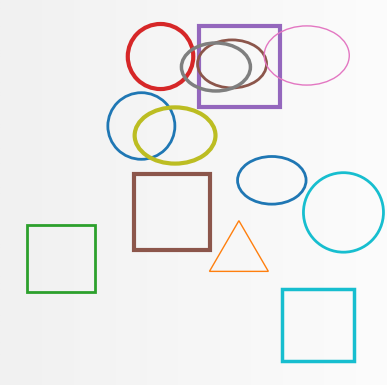[{"shape": "circle", "thickness": 2, "radius": 0.43, "center": [0.365, 0.673]}, {"shape": "oval", "thickness": 2, "radius": 0.44, "center": [0.701, 0.532]}, {"shape": "triangle", "thickness": 1, "radius": 0.44, "center": [0.617, 0.339]}, {"shape": "square", "thickness": 2, "radius": 0.44, "center": [0.157, 0.329]}, {"shape": "circle", "thickness": 3, "radius": 0.42, "center": [0.414, 0.853]}, {"shape": "square", "thickness": 3, "radius": 0.52, "center": [0.618, 0.827]}, {"shape": "oval", "thickness": 2, "radius": 0.45, "center": [0.599, 0.834]}, {"shape": "square", "thickness": 3, "radius": 0.49, "center": [0.443, 0.45]}, {"shape": "oval", "thickness": 1, "radius": 0.55, "center": [0.792, 0.856]}, {"shape": "oval", "thickness": 2.5, "radius": 0.45, "center": [0.557, 0.826]}, {"shape": "oval", "thickness": 3, "radius": 0.52, "center": [0.452, 0.648]}, {"shape": "circle", "thickness": 2, "radius": 0.52, "center": [0.886, 0.448]}, {"shape": "square", "thickness": 2.5, "radius": 0.47, "center": [0.82, 0.157]}]